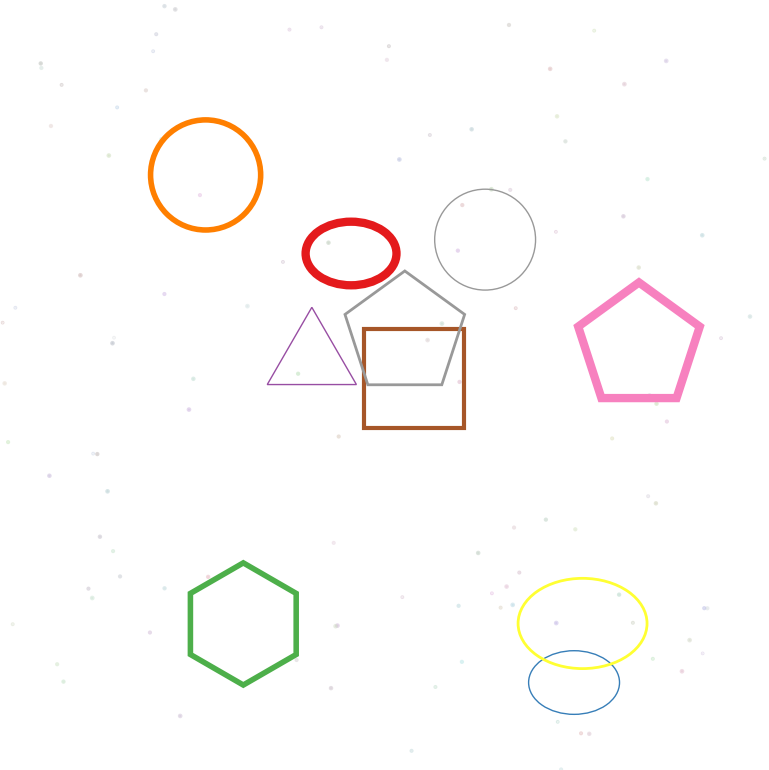[{"shape": "oval", "thickness": 3, "radius": 0.3, "center": [0.456, 0.671]}, {"shape": "oval", "thickness": 0.5, "radius": 0.3, "center": [0.746, 0.114]}, {"shape": "hexagon", "thickness": 2, "radius": 0.4, "center": [0.316, 0.19]}, {"shape": "triangle", "thickness": 0.5, "radius": 0.33, "center": [0.405, 0.534]}, {"shape": "circle", "thickness": 2, "radius": 0.36, "center": [0.267, 0.773]}, {"shape": "oval", "thickness": 1, "radius": 0.42, "center": [0.757, 0.19]}, {"shape": "square", "thickness": 1.5, "radius": 0.32, "center": [0.538, 0.509]}, {"shape": "pentagon", "thickness": 3, "radius": 0.41, "center": [0.83, 0.55]}, {"shape": "pentagon", "thickness": 1, "radius": 0.41, "center": [0.526, 0.566]}, {"shape": "circle", "thickness": 0.5, "radius": 0.33, "center": [0.63, 0.689]}]